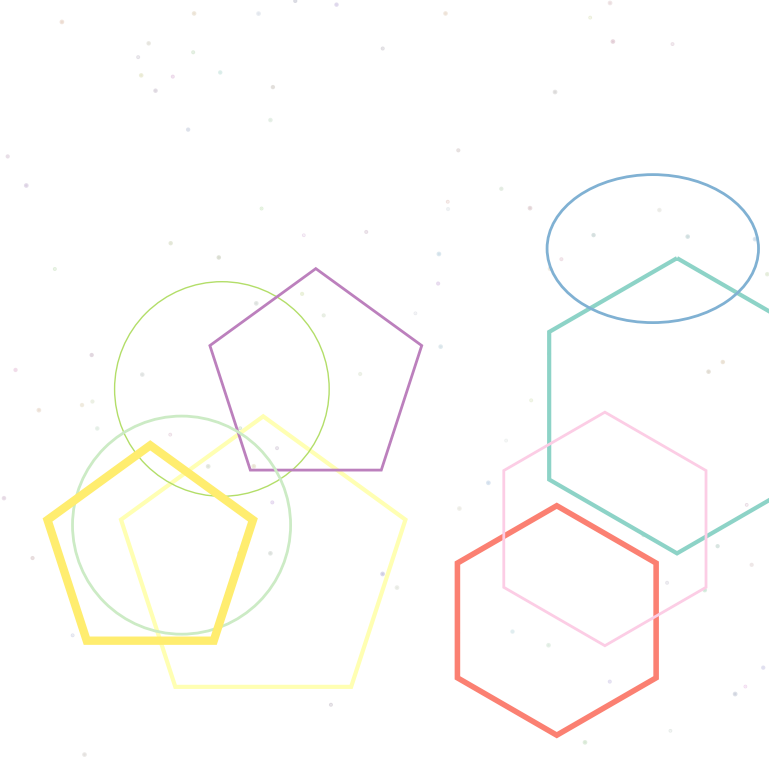[{"shape": "hexagon", "thickness": 1.5, "radius": 0.96, "center": [0.879, 0.473]}, {"shape": "pentagon", "thickness": 1.5, "radius": 0.97, "center": [0.342, 0.265]}, {"shape": "hexagon", "thickness": 2, "radius": 0.74, "center": [0.723, 0.194]}, {"shape": "oval", "thickness": 1, "radius": 0.69, "center": [0.848, 0.677]}, {"shape": "circle", "thickness": 0.5, "radius": 0.7, "center": [0.288, 0.495]}, {"shape": "hexagon", "thickness": 1, "radius": 0.76, "center": [0.786, 0.313]}, {"shape": "pentagon", "thickness": 1, "radius": 0.72, "center": [0.41, 0.507]}, {"shape": "circle", "thickness": 1, "radius": 0.71, "center": [0.236, 0.318]}, {"shape": "pentagon", "thickness": 3, "radius": 0.7, "center": [0.195, 0.281]}]